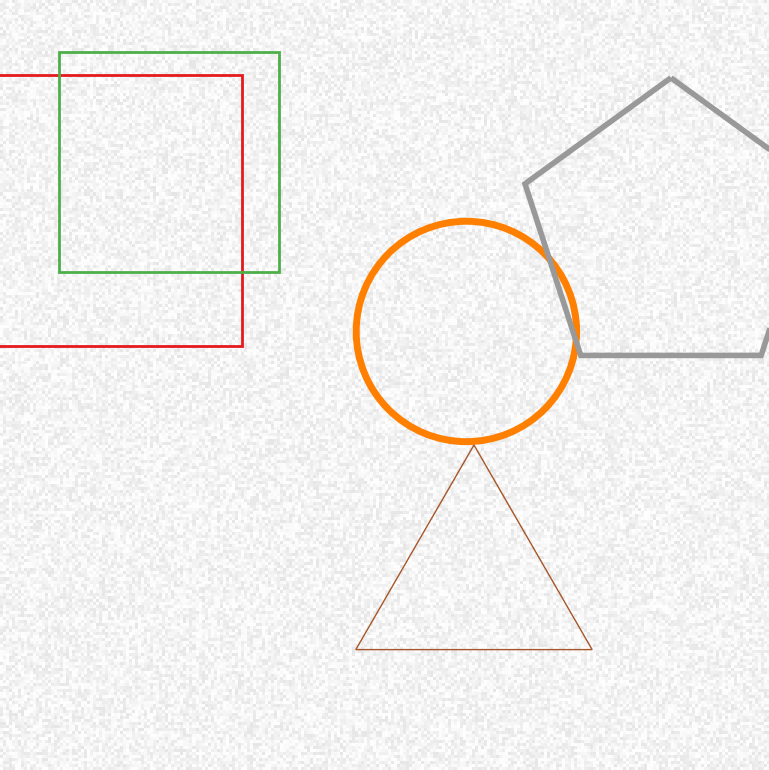[{"shape": "square", "thickness": 1, "radius": 0.88, "center": [0.138, 0.727]}, {"shape": "square", "thickness": 1, "radius": 0.71, "center": [0.219, 0.789]}, {"shape": "circle", "thickness": 2.5, "radius": 0.72, "center": [0.606, 0.57]}, {"shape": "triangle", "thickness": 0.5, "radius": 0.89, "center": [0.616, 0.245]}, {"shape": "pentagon", "thickness": 2, "radius": 1.0, "center": [0.871, 0.7]}]